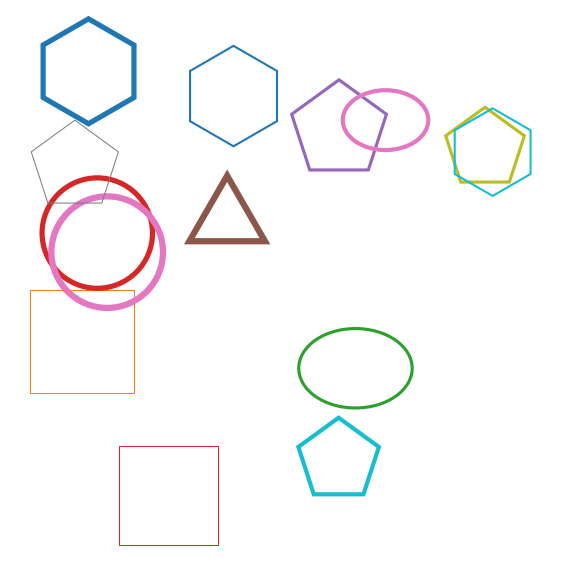[{"shape": "hexagon", "thickness": 2.5, "radius": 0.45, "center": [0.153, 0.876]}, {"shape": "hexagon", "thickness": 1, "radius": 0.43, "center": [0.404, 0.833]}, {"shape": "square", "thickness": 0.5, "radius": 0.45, "center": [0.142, 0.408]}, {"shape": "oval", "thickness": 1.5, "radius": 0.49, "center": [0.616, 0.361]}, {"shape": "circle", "thickness": 2.5, "radius": 0.48, "center": [0.168, 0.596]}, {"shape": "square", "thickness": 0.5, "radius": 0.43, "center": [0.291, 0.141]}, {"shape": "pentagon", "thickness": 1.5, "radius": 0.43, "center": [0.587, 0.775]}, {"shape": "triangle", "thickness": 3, "radius": 0.38, "center": [0.393, 0.619]}, {"shape": "oval", "thickness": 2, "radius": 0.37, "center": [0.668, 0.791]}, {"shape": "circle", "thickness": 3, "radius": 0.48, "center": [0.186, 0.563]}, {"shape": "pentagon", "thickness": 0.5, "radius": 0.4, "center": [0.13, 0.712]}, {"shape": "pentagon", "thickness": 1.5, "radius": 0.36, "center": [0.84, 0.742]}, {"shape": "hexagon", "thickness": 1, "radius": 0.38, "center": [0.853, 0.736]}, {"shape": "pentagon", "thickness": 2, "radius": 0.37, "center": [0.586, 0.203]}]